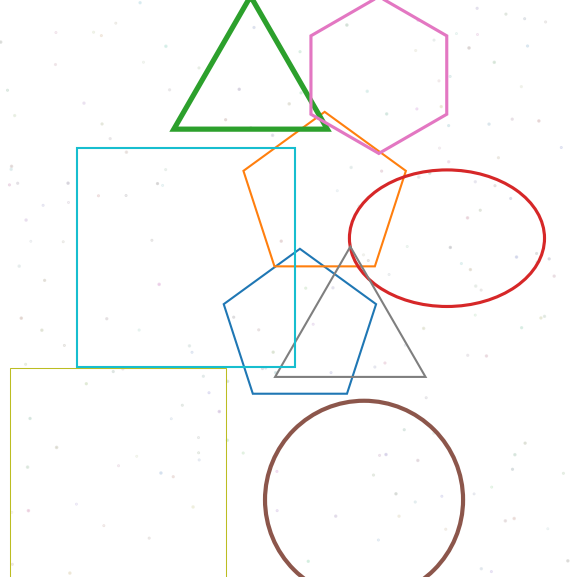[{"shape": "pentagon", "thickness": 1, "radius": 0.69, "center": [0.519, 0.43]}, {"shape": "pentagon", "thickness": 1, "radius": 0.74, "center": [0.562, 0.658]}, {"shape": "triangle", "thickness": 2.5, "radius": 0.77, "center": [0.434, 0.852]}, {"shape": "oval", "thickness": 1.5, "radius": 0.84, "center": [0.774, 0.587]}, {"shape": "circle", "thickness": 2, "radius": 0.86, "center": [0.63, 0.134]}, {"shape": "hexagon", "thickness": 1.5, "radius": 0.68, "center": [0.656, 0.869]}, {"shape": "triangle", "thickness": 1, "radius": 0.75, "center": [0.607, 0.422]}, {"shape": "square", "thickness": 0.5, "radius": 0.94, "center": [0.205, 0.175]}, {"shape": "square", "thickness": 1, "radius": 0.95, "center": [0.323, 0.553]}]